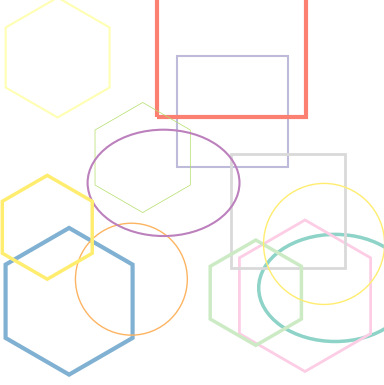[{"shape": "oval", "thickness": 2.5, "radius": 0.99, "center": [0.871, 0.252]}, {"shape": "hexagon", "thickness": 1.5, "radius": 0.78, "center": [0.15, 0.851]}, {"shape": "square", "thickness": 1.5, "radius": 0.72, "center": [0.604, 0.709]}, {"shape": "square", "thickness": 3, "radius": 0.97, "center": [0.601, 0.89]}, {"shape": "hexagon", "thickness": 3, "radius": 0.95, "center": [0.179, 0.217]}, {"shape": "circle", "thickness": 1, "radius": 0.73, "center": [0.341, 0.275]}, {"shape": "hexagon", "thickness": 0.5, "radius": 0.71, "center": [0.371, 0.591]}, {"shape": "hexagon", "thickness": 2, "radius": 0.98, "center": [0.792, 0.232]}, {"shape": "square", "thickness": 2, "radius": 0.74, "center": [0.749, 0.453]}, {"shape": "oval", "thickness": 1.5, "radius": 0.99, "center": [0.425, 0.525]}, {"shape": "hexagon", "thickness": 2.5, "radius": 0.68, "center": [0.664, 0.24]}, {"shape": "circle", "thickness": 1, "radius": 0.79, "center": [0.842, 0.366]}, {"shape": "hexagon", "thickness": 2.5, "radius": 0.67, "center": [0.123, 0.41]}]